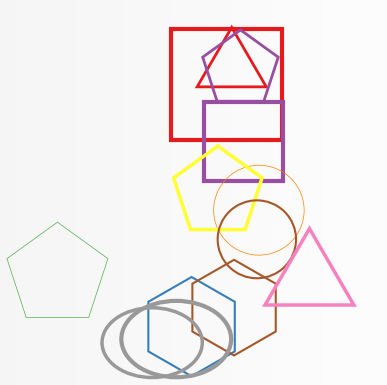[{"shape": "square", "thickness": 3, "radius": 0.72, "center": [0.585, 0.78]}, {"shape": "triangle", "thickness": 2, "radius": 0.52, "center": [0.598, 0.826]}, {"shape": "hexagon", "thickness": 1.5, "radius": 0.64, "center": [0.494, 0.152]}, {"shape": "pentagon", "thickness": 0.5, "radius": 0.68, "center": [0.148, 0.286]}, {"shape": "pentagon", "thickness": 2, "radius": 0.51, "center": [0.621, 0.82]}, {"shape": "square", "thickness": 3, "radius": 0.51, "center": [0.628, 0.632]}, {"shape": "circle", "thickness": 0.5, "radius": 0.58, "center": [0.668, 0.454]}, {"shape": "pentagon", "thickness": 2.5, "radius": 0.6, "center": [0.562, 0.501]}, {"shape": "hexagon", "thickness": 1.5, "radius": 0.62, "center": [0.604, 0.201]}, {"shape": "circle", "thickness": 1.5, "radius": 0.51, "center": [0.663, 0.378]}, {"shape": "triangle", "thickness": 2.5, "radius": 0.66, "center": [0.799, 0.274]}, {"shape": "oval", "thickness": 2.5, "radius": 0.65, "center": [0.393, 0.11]}, {"shape": "oval", "thickness": 3, "radius": 0.71, "center": [0.455, 0.119]}]